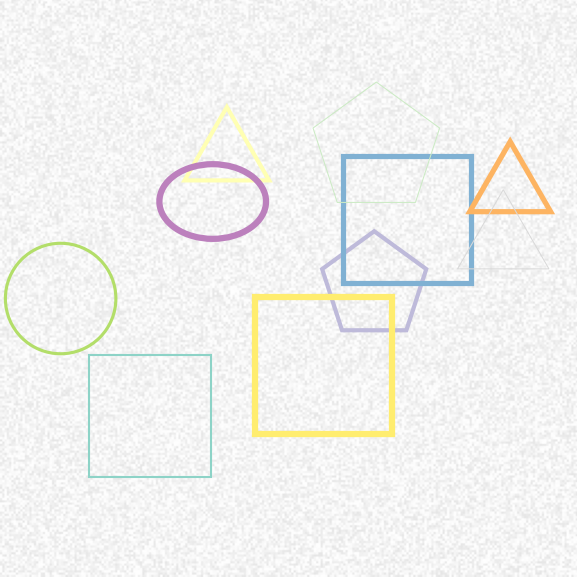[{"shape": "square", "thickness": 1, "radius": 0.53, "center": [0.259, 0.278]}, {"shape": "triangle", "thickness": 2, "radius": 0.42, "center": [0.393, 0.729]}, {"shape": "pentagon", "thickness": 2, "radius": 0.47, "center": [0.648, 0.504]}, {"shape": "square", "thickness": 2.5, "radius": 0.55, "center": [0.705, 0.619]}, {"shape": "triangle", "thickness": 2.5, "radius": 0.4, "center": [0.883, 0.673]}, {"shape": "circle", "thickness": 1.5, "radius": 0.48, "center": [0.105, 0.482]}, {"shape": "triangle", "thickness": 0.5, "radius": 0.46, "center": [0.871, 0.579]}, {"shape": "oval", "thickness": 3, "radius": 0.46, "center": [0.368, 0.65]}, {"shape": "pentagon", "thickness": 0.5, "radius": 0.58, "center": [0.652, 0.742]}, {"shape": "square", "thickness": 3, "radius": 0.59, "center": [0.56, 0.366]}]